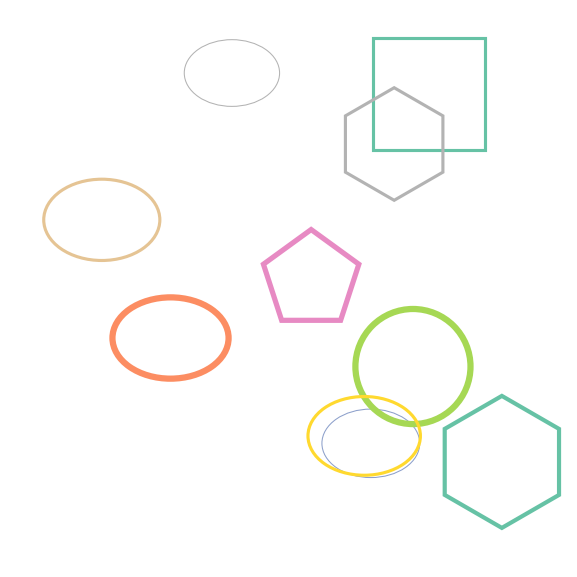[{"shape": "square", "thickness": 1.5, "radius": 0.49, "center": [0.743, 0.836]}, {"shape": "hexagon", "thickness": 2, "radius": 0.57, "center": [0.869, 0.199]}, {"shape": "oval", "thickness": 3, "radius": 0.5, "center": [0.295, 0.414]}, {"shape": "oval", "thickness": 0.5, "radius": 0.42, "center": [0.642, 0.231]}, {"shape": "pentagon", "thickness": 2.5, "radius": 0.43, "center": [0.539, 0.515]}, {"shape": "circle", "thickness": 3, "radius": 0.5, "center": [0.715, 0.364]}, {"shape": "oval", "thickness": 1.5, "radius": 0.49, "center": [0.631, 0.244]}, {"shape": "oval", "thickness": 1.5, "radius": 0.5, "center": [0.176, 0.618]}, {"shape": "oval", "thickness": 0.5, "radius": 0.41, "center": [0.402, 0.873]}, {"shape": "hexagon", "thickness": 1.5, "radius": 0.49, "center": [0.683, 0.75]}]